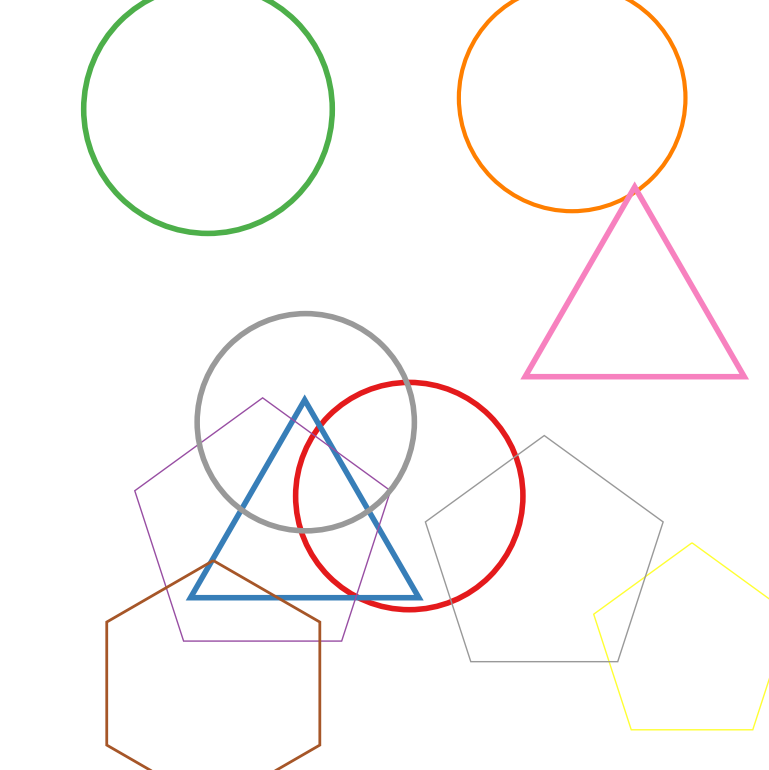[{"shape": "circle", "thickness": 2, "radius": 0.74, "center": [0.532, 0.356]}, {"shape": "triangle", "thickness": 2, "radius": 0.86, "center": [0.396, 0.309]}, {"shape": "circle", "thickness": 2, "radius": 0.81, "center": [0.27, 0.858]}, {"shape": "pentagon", "thickness": 0.5, "radius": 0.87, "center": [0.341, 0.309]}, {"shape": "circle", "thickness": 1.5, "radius": 0.74, "center": [0.743, 0.873]}, {"shape": "pentagon", "thickness": 0.5, "radius": 0.67, "center": [0.899, 0.161]}, {"shape": "hexagon", "thickness": 1, "radius": 0.8, "center": [0.277, 0.112]}, {"shape": "triangle", "thickness": 2, "radius": 0.82, "center": [0.824, 0.593]}, {"shape": "circle", "thickness": 2, "radius": 0.71, "center": [0.397, 0.452]}, {"shape": "pentagon", "thickness": 0.5, "radius": 0.81, "center": [0.707, 0.272]}]